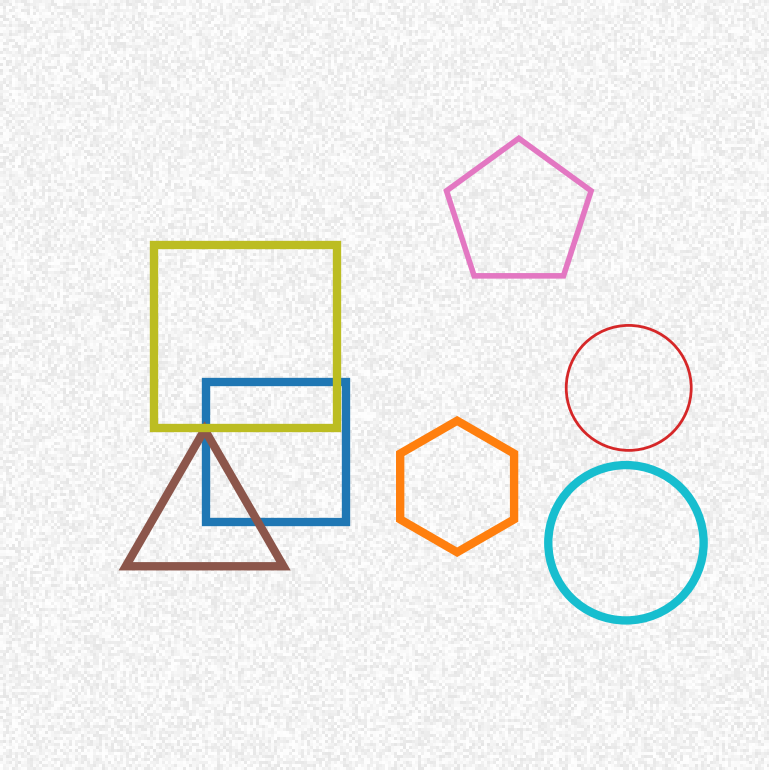[{"shape": "square", "thickness": 3, "radius": 0.46, "center": [0.359, 0.413]}, {"shape": "hexagon", "thickness": 3, "radius": 0.43, "center": [0.594, 0.368]}, {"shape": "circle", "thickness": 1, "radius": 0.41, "center": [0.817, 0.496]}, {"shape": "triangle", "thickness": 3, "radius": 0.59, "center": [0.266, 0.324]}, {"shape": "pentagon", "thickness": 2, "radius": 0.49, "center": [0.674, 0.722]}, {"shape": "square", "thickness": 3, "radius": 0.59, "center": [0.318, 0.563]}, {"shape": "circle", "thickness": 3, "radius": 0.5, "center": [0.813, 0.295]}]